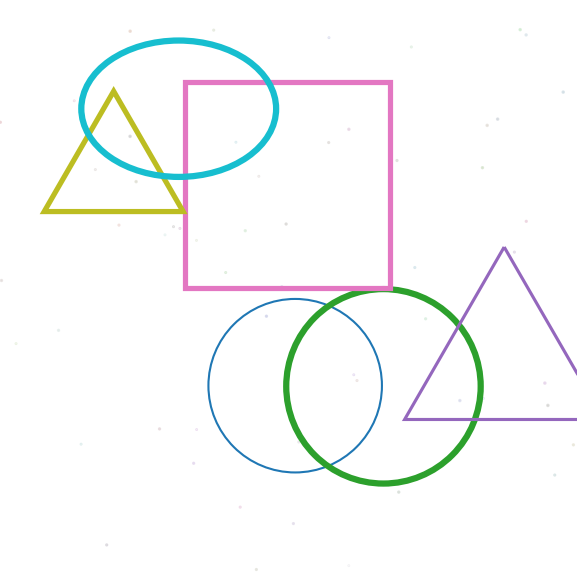[{"shape": "circle", "thickness": 1, "radius": 0.75, "center": [0.511, 0.331]}, {"shape": "circle", "thickness": 3, "radius": 0.84, "center": [0.664, 0.33]}, {"shape": "triangle", "thickness": 1.5, "radius": 1.0, "center": [0.873, 0.372]}, {"shape": "square", "thickness": 2.5, "radius": 0.89, "center": [0.497, 0.679]}, {"shape": "triangle", "thickness": 2.5, "radius": 0.69, "center": [0.197, 0.702]}, {"shape": "oval", "thickness": 3, "radius": 0.84, "center": [0.309, 0.811]}]